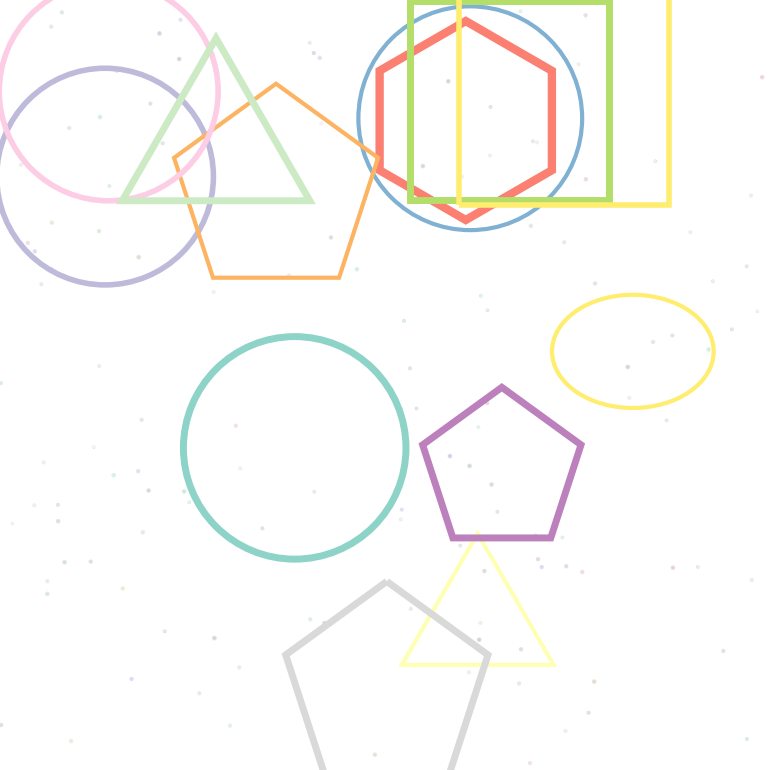[{"shape": "circle", "thickness": 2.5, "radius": 0.72, "center": [0.383, 0.418]}, {"shape": "triangle", "thickness": 1.5, "radius": 0.57, "center": [0.62, 0.193]}, {"shape": "circle", "thickness": 2, "radius": 0.7, "center": [0.136, 0.771]}, {"shape": "hexagon", "thickness": 3, "radius": 0.65, "center": [0.605, 0.843]}, {"shape": "circle", "thickness": 1.5, "radius": 0.73, "center": [0.611, 0.846]}, {"shape": "pentagon", "thickness": 1.5, "radius": 0.7, "center": [0.359, 0.752]}, {"shape": "square", "thickness": 2.5, "radius": 0.65, "center": [0.662, 0.869]}, {"shape": "circle", "thickness": 2, "radius": 0.71, "center": [0.141, 0.881]}, {"shape": "pentagon", "thickness": 2.5, "radius": 0.69, "center": [0.502, 0.107]}, {"shape": "pentagon", "thickness": 2.5, "radius": 0.54, "center": [0.652, 0.389]}, {"shape": "triangle", "thickness": 2.5, "radius": 0.7, "center": [0.281, 0.81]}, {"shape": "square", "thickness": 2, "radius": 0.68, "center": [0.733, 0.871]}, {"shape": "oval", "thickness": 1.5, "radius": 0.52, "center": [0.822, 0.544]}]